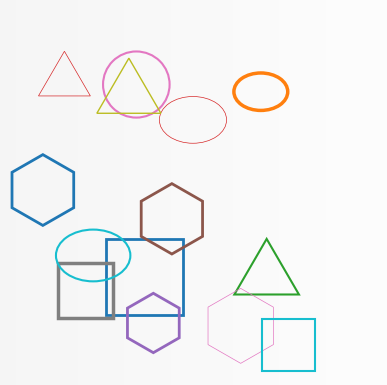[{"shape": "hexagon", "thickness": 2, "radius": 0.46, "center": [0.111, 0.506]}, {"shape": "square", "thickness": 2, "radius": 0.5, "center": [0.373, 0.28]}, {"shape": "oval", "thickness": 2.5, "radius": 0.35, "center": [0.673, 0.762]}, {"shape": "triangle", "thickness": 1.5, "radius": 0.48, "center": [0.688, 0.283]}, {"shape": "triangle", "thickness": 0.5, "radius": 0.39, "center": [0.166, 0.789]}, {"shape": "oval", "thickness": 0.5, "radius": 0.43, "center": [0.498, 0.689]}, {"shape": "hexagon", "thickness": 2, "radius": 0.39, "center": [0.396, 0.161]}, {"shape": "hexagon", "thickness": 2, "radius": 0.46, "center": [0.444, 0.432]}, {"shape": "hexagon", "thickness": 0.5, "radius": 0.49, "center": [0.621, 0.154]}, {"shape": "circle", "thickness": 1.5, "radius": 0.43, "center": [0.352, 0.78]}, {"shape": "square", "thickness": 2.5, "radius": 0.35, "center": [0.221, 0.246]}, {"shape": "triangle", "thickness": 1, "radius": 0.48, "center": [0.333, 0.753]}, {"shape": "square", "thickness": 1.5, "radius": 0.34, "center": [0.744, 0.104]}, {"shape": "oval", "thickness": 1.5, "radius": 0.48, "center": [0.24, 0.336]}]